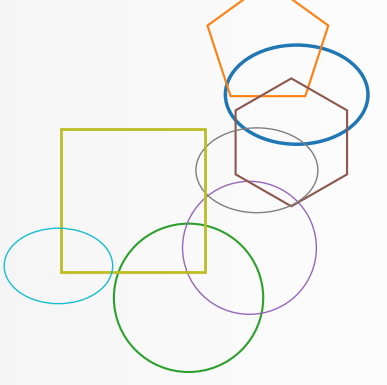[{"shape": "oval", "thickness": 2.5, "radius": 0.92, "center": [0.766, 0.754]}, {"shape": "pentagon", "thickness": 1.5, "radius": 0.82, "center": [0.691, 0.883]}, {"shape": "circle", "thickness": 1.5, "radius": 0.96, "center": [0.487, 0.226]}, {"shape": "circle", "thickness": 1, "radius": 0.86, "center": [0.644, 0.356]}, {"shape": "hexagon", "thickness": 1.5, "radius": 0.83, "center": [0.752, 0.63]}, {"shape": "oval", "thickness": 1, "radius": 0.79, "center": [0.663, 0.558]}, {"shape": "square", "thickness": 2, "radius": 0.93, "center": [0.343, 0.478]}, {"shape": "oval", "thickness": 1, "radius": 0.7, "center": [0.151, 0.309]}]